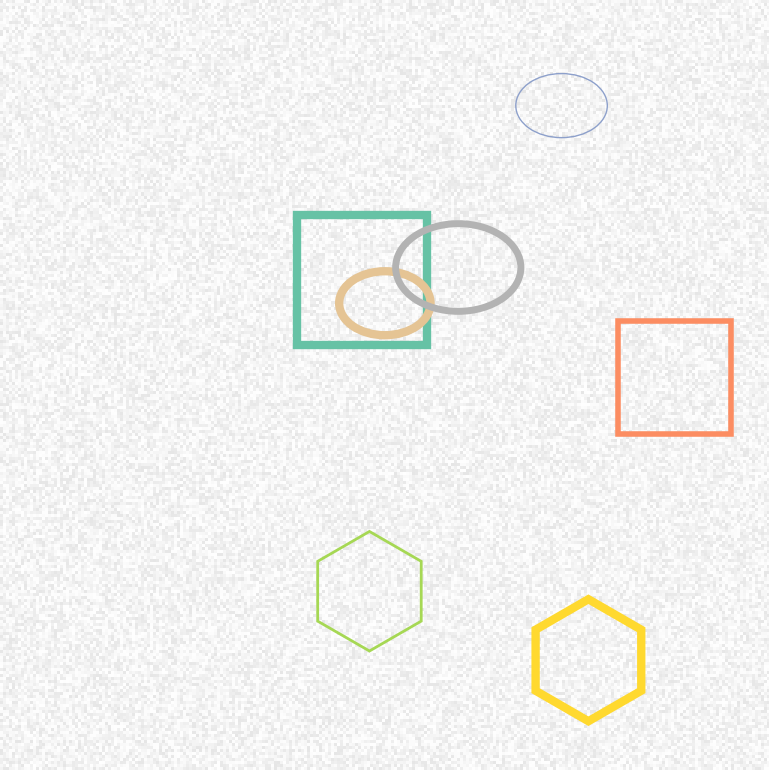[{"shape": "square", "thickness": 3, "radius": 0.42, "center": [0.47, 0.636]}, {"shape": "square", "thickness": 2, "radius": 0.37, "center": [0.876, 0.51]}, {"shape": "oval", "thickness": 0.5, "radius": 0.3, "center": [0.729, 0.863]}, {"shape": "hexagon", "thickness": 1, "radius": 0.39, "center": [0.48, 0.232]}, {"shape": "hexagon", "thickness": 3, "radius": 0.4, "center": [0.764, 0.143]}, {"shape": "oval", "thickness": 3, "radius": 0.3, "center": [0.5, 0.606]}, {"shape": "oval", "thickness": 2.5, "radius": 0.41, "center": [0.595, 0.653]}]